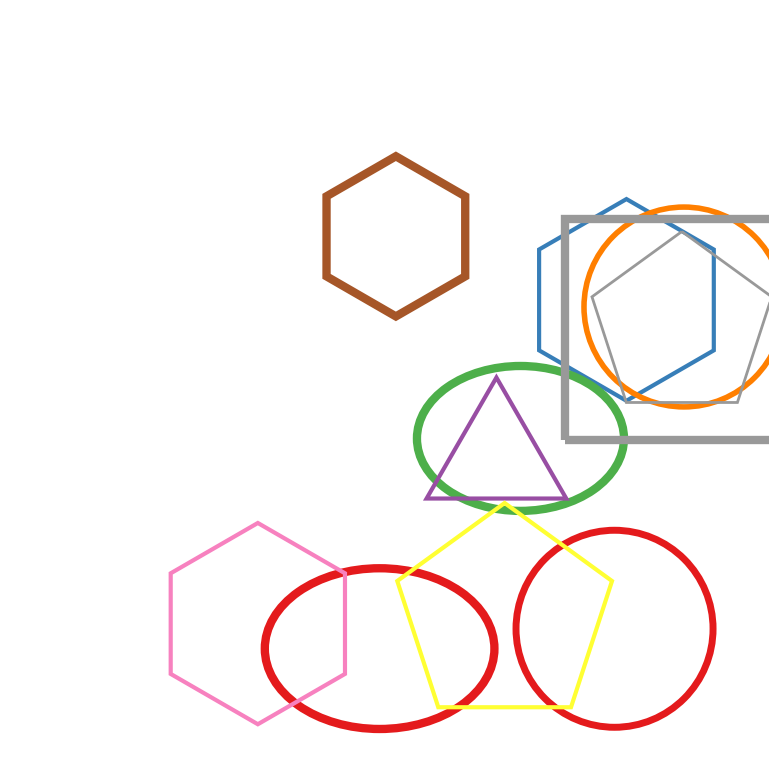[{"shape": "oval", "thickness": 3, "radius": 0.75, "center": [0.493, 0.158]}, {"shape": "circle", "thickness": 2.5, "radius": 0.64, "center": [0.798, 0.183]}, {"shape": "hexagon", "thickness": 1.5, "radius": 0.65, "center": [0.814, 0.61]}, {"shape": "oval", "thickness": 3, "radius": 0.67, "center": [0.676, 0.431]}, {"shape": "triangle", "thickness": 1.5, "radius": 0.52, "center": [0.645, 0.405]}, {"shape": "circle", "thickness": 2, "radius": 0.65, "center": [0.888, 0.601]}, {"shape": "pentagon", "thickness": 1.5, "radius": 0.73, "center": [0.655, 0.2]}, {"shape": "hexagon", "thickness": 3, "radius": 0.52, "center": [0.514, 0.693]}, {"shape": "hexagon", "thickness": 1.5, "radius": 0.65, "center": [0.335, 0.19]}, {"shape": "pentagon", "thickness": 1, "radius": 0.61, "center": [0.886, 0.577]}, {"shape": "square", "thickness": 3, "radius": 0.72, "center": [0.876, 0.572]}]